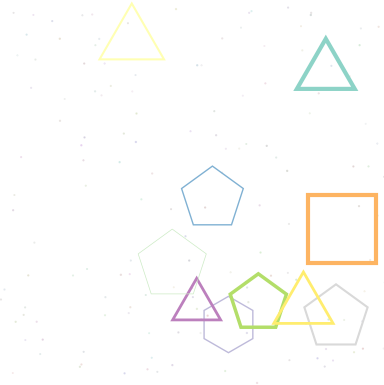[{"shape": "triangle", "thickness": 3, "radius": 0.43, "center": [0.846, 0.813]}, {"shape": "triangle", "thickness": 1.5, "radius": 0.48, "center": [0.342, 0.894]}, {"shape": "hexagon", "thickness": 1, "radius": 0.37, "center": [0.593, 0.157]}, {"shape": "pentagon", "thickness": 1, "radius": 0.42, "center": [0.552, 0.484]}, {"shape": "square", "thickness": 3, "radius": 0.44, "center": [0.888, 0.406]}, {"shape": "pentagon", "thickness": 2.5, "radius": 0.38, "center": [0.671, 0.212]}, {"shape": "pentagon", "thickness": 1.5, "radius": 0.43, "center": [0.873, 0.175]}, {"shape": "triangle", "thickness": 2, "radius": 0.36, "center": [0.511, 0.205]}, {"shape": "pentagon", "thickness": 0.5, "radius": 0.47, "center": [0.447, 0.312]}, {"shape": "triangle", "thickness": 2, "radius": 0.44, "center": [0.788, 0.204]}]